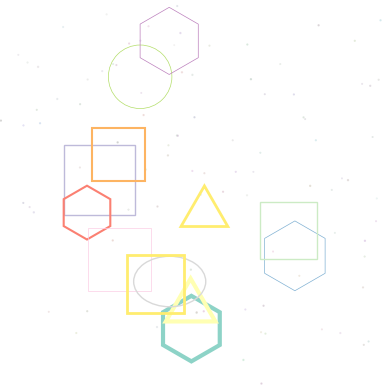[{"shape": "hexagon", "thickness": 3, "radius": 0.43, "center": [0.497, 0.146]}, {"shape": "triangle", "thickness": 3, "radius": 0.37, "center": [0.495, 0.202]}, {"shape": "square", "thickness": 1, "radius": 0.46, "center": [0.258, 0.532]}, {"shape": "hexagon", "thickness": 1.5, "radius": 0.35, "center": [0.226, 0.448]}, {"shape": "hexagon", "thickness": 0.5, "radius": 0.45, "center": [0.766, 0.335]}, {"shape": "square", "thickness": 1.5, "radius": 0.34, "center": [0.308, 0.599]}, {"shape": "circle", "thickness": 0.5, "radius": 0.41, "center": [0.364, 0.801]}, {"shape": "square", "thickness": 0.5, "radius": 0.41, "center": [0.311, 0.325]}, {"shape": "oval", "thickness": 1, "radius": 0.47, "center": [0.441, 0.269]}, {"shape": "hexagon", "thickness": 0.5, "radius": 0.44, "center": [0.439, 0.894]}, {"shape": "square", "thickness": 1, "radius": 0.37, "center": [0.749, 0.401]}, {"shape": "triangle", "thickness": 2, "radius": 0.35, "center": [0.531, 0.447]}, {"shape": "square", "thickness": 2, "radius": 0.37, "center": [0.404, 0.262]}]